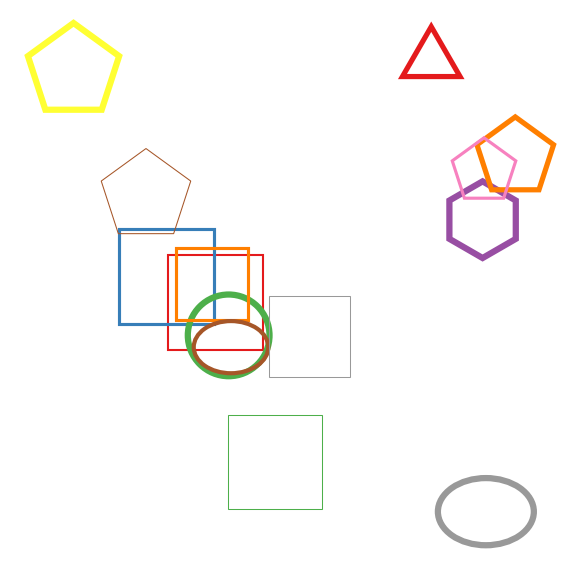[{"shape": "square", "thickness": 1, "radius": 0.41, "center": [0.373, 0.475]}, {"shape": "triangle", "thickness": 2.5, "radius": 0.29, "center": [0.747, 0.895]}, {"shape": "square", "thickness": 1.5, "radius": 0.41, "center": [0.288, 0.521]}, {"shape": "square", "thickness": 0.5, "radius": 0.41, "center": [0.477, 0.199]}, {"shape": "circle", "thickness": 3, "radius": 0.35, "center": [0.396, 0.418]}, {"shape": "hexagon", "thickness": 3, "radius": 0.33, "center": [0.836, 0.619]}, {"shape": "pentagon", "thickness": 2.5, "radius": 0.35, "center": [0.892, 0.727]}, {"shape": "square", "thickness": 1.5, "radius": 0.31, "center": [0.367, 0.507]}, {"shape": "pentagon", "thickness": 3, "radius": 0.42, "center": [0.127, 0.876]}, {"shape": "pentagon", "thickness": 0.5, "radius": 0.41, "center": [0.253, 0.66]}, {"shape": "oval", "thickness": 2, "radius": 0.32, "center": [0.4, 0.398]}, {"shape": "pentagon", "thickness": 1.5, "radius": 0.29, "center": [0.838, 0.703]}, {"shape": "square", "thickness": 0.5, "radius": 0.35, "center": [0.536, 0.416]}, {"shape": "oval", "thickness": 3, "radius": 0.42, "center": [0.841, 0.113]}]